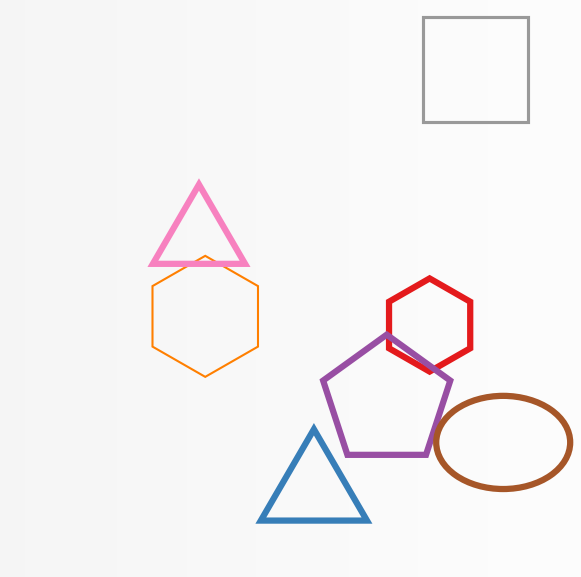[{"shape": "hexagon", "thickness": 3, "radius": 0.4, "center": [0.739, 0.436]}, {"shape": "triangle", "thickness": 3, "radius": 0.53, "center": [0.54, 0.15]}, {"shape": "pentagon", "thickness": 3, "radius": 0.58, "center": [0.665, 0.305]}, {"shape": "hexagon", "thickness": 1, "radius": 0.52, "center": [0.353, 0.451]}, {"shape": "oval", "thickness": 3, "radius": 0.58, "center": [0.866, 0.233]}, {"shape": "triangle", "thickness": 3, "radius": 0.46, "center": [0.342, 0.588]}, {"shape": "square", "thickness": 1.5, "radius": 0.45, "center": [0.818, 0.879]}]